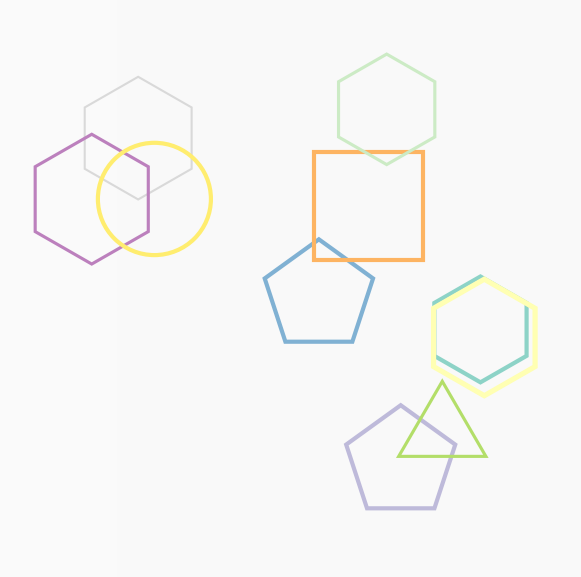[{"shape": "hexagon", "thickness": 2, "radius": 0.46, "center": [0.827, 0.429]}, {"shape": "hexagon", "thickness": 2.5, "radius": 0.5, "center": [0.833, 0.415]}, {"shape": "pentagon", "thickness": 2, "radius": 0.49, "center": [0.689, 0.199]}, {"shape": "pentagon", "thickness": 2, "radius": 0.49, "center": [0.549, 0.487]}, {"shape": "square", "thickness": 2, "radius": 0.47, "center": [0.633, 0.642]}, {"shape": "triangle", "thickness": 1.5, "radius": 0.43, "center": [0.761, 0.252]}, {"shape": "hexagon", "thickness": 1, "radius": 0.53, "center": [0.238, 0.76]}, {"shape": "hexagon", "thickness": 1.5, "radius": 0.56, "center": [0.158, 0.654]}, {"shape": "hexagon", "thickness": 1.5, "radius": 0.48, "center": [0.665, 0.81]}, {"shape": "circle", "thickness": 2, "radius": 0.49, "center": [0.266, 0.655]}]